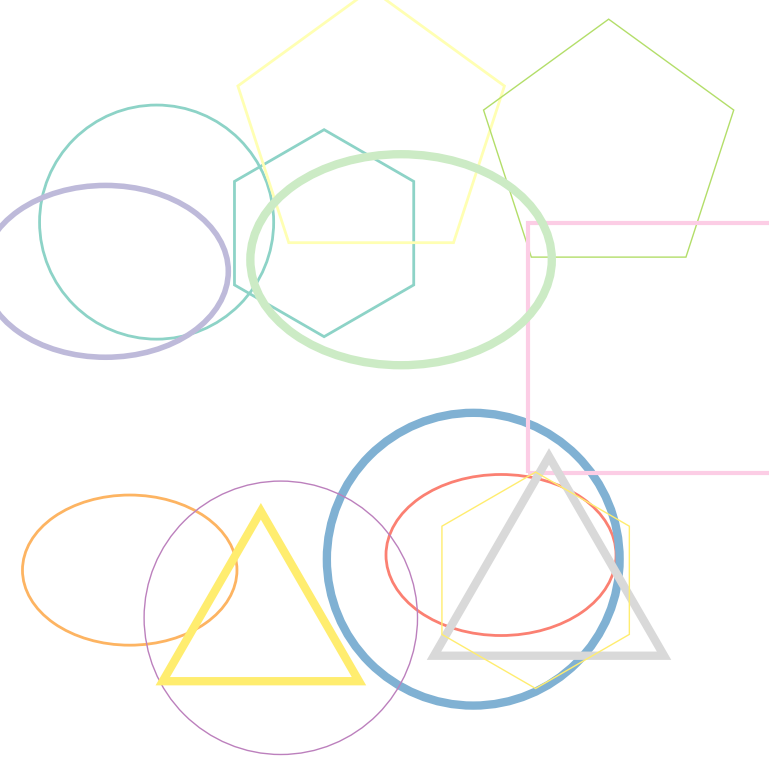[{"shape": "circle", "thickness": 1, "radius": 0.76, "center": [0.203, 0.712]}, {"shape": "hexagon", "thickness": 1, "radius": 0.67, "center": [0.421, 0.697]}, {"shape": "pentagon", "thickness": 1, "radius": 0.91, "center": [0.482, 0.832]}, {"shape": "oval", "thickness": 2, "radius": 0.8, "center": [0.137, 0.648]}, {"shape": "oval", "thickness": 1, "radius": 0.75, "center": [0.651, 0.279]}, {"shape": "circle", "thickness": 3, "radius": 0.95, "center": [0.615, 0.274]}, {"shape": "oval", "thickness": 1, "radius": 0.7, "center": [0.168, 0.26]}, {"shape": "pentagon", "thickness": 0.5, "radius": 0.85, "center": [0.79, 0.804]}, {"shape": "square", "thickness": 1.5, "radius": 0.81, "center": [0.848, 0.548]}, {"shape": "triangle", "thickness": 3, "radius": 0.86, "center": [0.713, 0.235]}, {"shape": "circle", "thickness": 0.5, "radius": 0.89, "center": [0.365, 0.198]}, {"shape": "oval", "thickness": 3, "radius": 0.98, "center": [0.521, 0.663]}, {"shape": "triangle", "thickness": 3, "radius": 0.74, "center": [0.339, 0.189]}, {"shape": "hexagon", "thickness": 0.5, "radius": 0.7, "center": [0.696, 0.246]}]